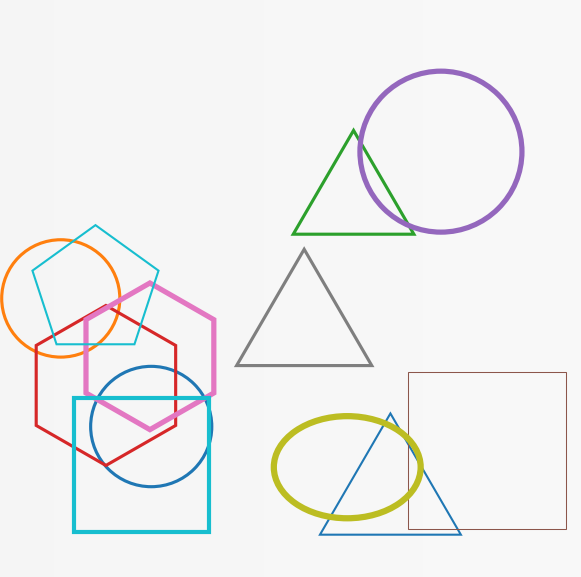[{"shape": "circle", "thickness": 1.5, "radius": 0.52, "center": [0.26, 0.261]}, {"shape": "triangle", "thickness": 1, "radius": 0.7, "center": [0.672, 0.143]}, {"shape": "circle", "thickness": 1.5, "radius": 0.51, "center": [0.105, 0.482]}, {"shape": "triangle", "thickness": 1.5, "radius": 0.6, "center": [0.608, 0.653]}, {"shape": "hexagon", "thickness": 1.5, "radius": 0.69, "center": [0.182, 0.332]}, {"shape": "circle", "thickness": 2.5, "radius": 0.7, "center": [0.759, 0.737]}, {"shape": "square", "thickness": 0.5, "radius": 0.68, "center": [0.838, 0.219]}, {"shape": "hexagon", "thickness": 2.5, "radius": 0.63, "center": [0.258, 0.382]}, {"shape": "triangle", "thickness": 1.5, "radius": 0.67, "center": [0.523, 0.433]}, {"shape": "oval", "thickness": 3, "radius": 0.63, "center": [0.597, 0.19]}, {"shape": "square", "thickness": 2, "radius": 0.58, "center": [0.243, 0.193]}, {"shape": "pentagon", "thickness": 1, "radius": 0.57, "center": [0.164, 0.495]}]